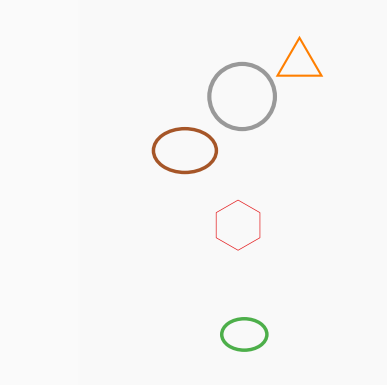[{"shape": "hexagon", "thickness": 0.5, "radius": 0.33, "center": [0.614, 0.415]}, {"shape": "oval", "thickness": 2.5, "radius": 0.29, "center": [0.63, 0.131]}, {"shape": "triangle", "thickness": 1.5, "radius": 0.33, "center": [0.773, 0.836]}, {"shape": "oval", "thickness": 2.5, "radius": 0.41, "center": [0.477, 0.609]}, {"shape": "circle", "thickness": 3, "radius": 0.42, "center": [0.625, 0.749]}]